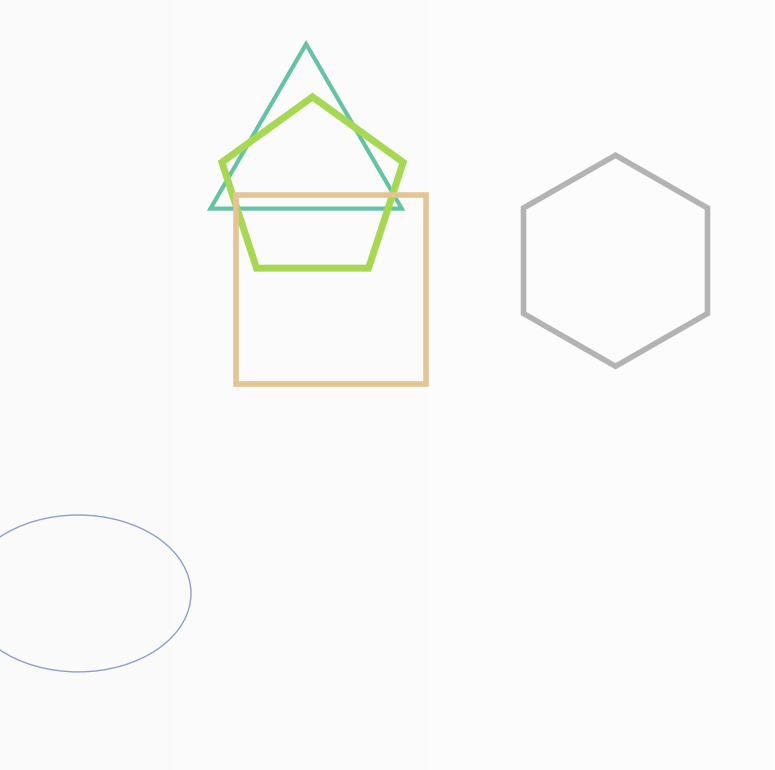[{"shape": "triangle", "thickness": 1.5, "radius": 0.71, "center": [0.395, 0.8]}, {"shape": "oval", "thickness": 0.5, "radius": 0.73, "center": [0.101, 0.229]}, {"shape": "pentagon", "thickness": 2.5, "radius": 0.61, "center": [0.403, 0.751]}, {"shape": "square", "thickness": 2, "radius": 0.61, "center": [0.427, 0.624]}, {"shape": "hexagon", "thickness": 2, "radius": 0.69, "center": [0.794, 0.661]}]